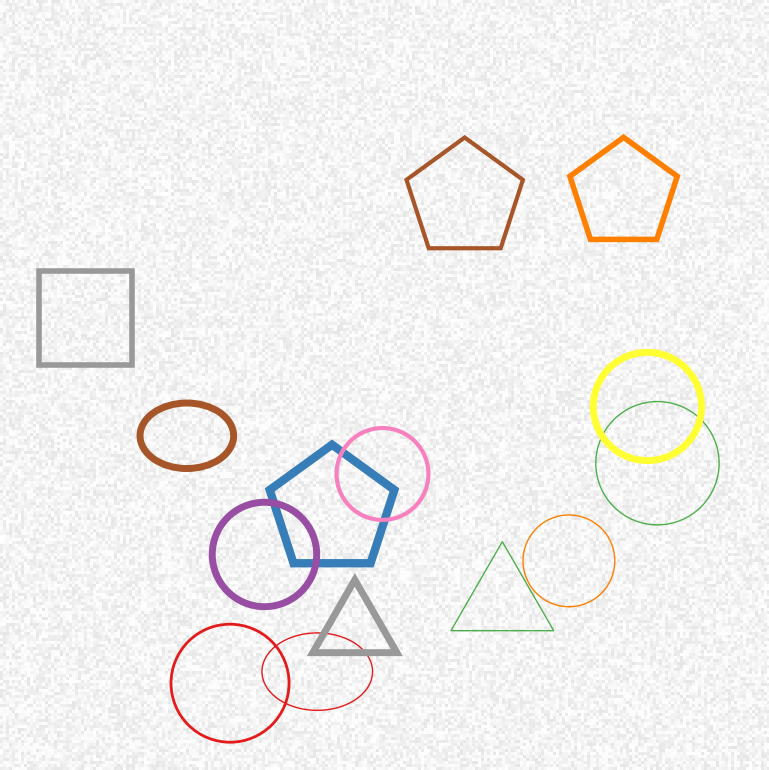[{"shape": "circle", "thickness": 1, "radius": 0.38, "center": [0.299, 0.113]}, {"shape": "oval", "thickness": 0.5, "radius": 0.36, "center": [0.412, 0.128]}, {"shape": "pentagon", "thickness": 3, "radius": 0.43, "center": [0.431, 0.337]}, {"shape": "circle", "thickness": 0.5, "radius": 0.4, "center": [0.854, 0.398]}, {"shape": "triangle", "thickness": 0.5, "radius": 0.39, "center": [0.652, 0.219]}, {"shape": "circle", "thickness": 2.5, "radius": 0.34, "center": [0.343, 0.28]}, {"shape": "pentagon", "thickness": 2, "radius": 0.37, "center": [0.81, 0.748]}, {"shape": "circle", "thickness": 0.5, "radius": 0.3, "center": [0.739, 0.272]}, {"shape": "circle", "thickness": 2.5, "radius": 0.35, "center": [0.841, 0.472]}, {"shape": "pentagon", "thickness": 1.5, "radius": 0.4, "center": [0.604, 0.742]}, {"shape": "oval", "thickness": 2.5, "radius": 0.3, "center": [0.243, 0.434]}, {"shape": "circle", "thickness": 1.5, "radius": 0.3, "center": [0.497, 0.384]}, {"shape": "triangle", "thickness": 2.5, "radius": 0.32, "center": [0.461, 0.184]}, {"shape": "square", "thickness": 2, "radius": 0.3, "center": [0.111, 0.587]}]